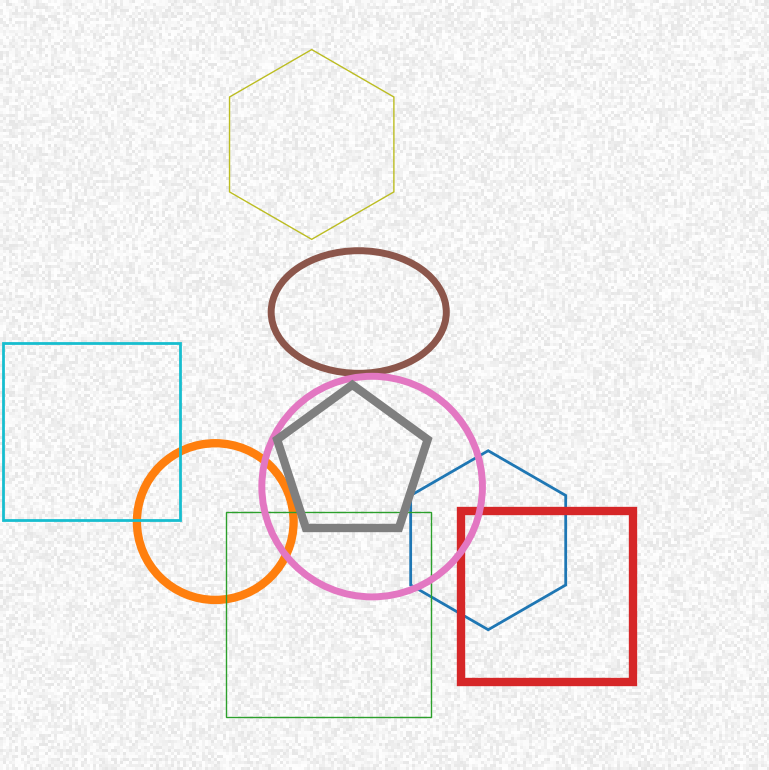[{"shape": "hexagon", "thickness": 1, "radius": 0.58, "center": [0.634, 0.298]}, {"shape": "circle", "thickness": 3, "radius": 0.51, "center": [0.28, 0.323]}, {"shape": "square", "thickness": 0.5, "radius": 0.66, "center": [0.426, 0.202]}, {"shape": "square", "thickness": 3, "radius": 0.56, "center": [0.71, 0.225]}, {"shape": "oval", "thickness": 2.5, "radius": 0.57, "center": [0.466, 0.595]}, {"shape": "circle", "thickness": 2.5, "radius": 0.72, "center": [0.483, 0.368]}, {"shape": "pentagon", "thickness": 3, "radius": 0.51, "center": [0.458, 0.397]}, {"shape": "hexagon", "thickness": 0.5, "radius": 0.62, "center": [0.405, 0.812]}, {"shape": "square", "thickness": 1, "radius": 0.58, "center": [0.119, 0.44]}]